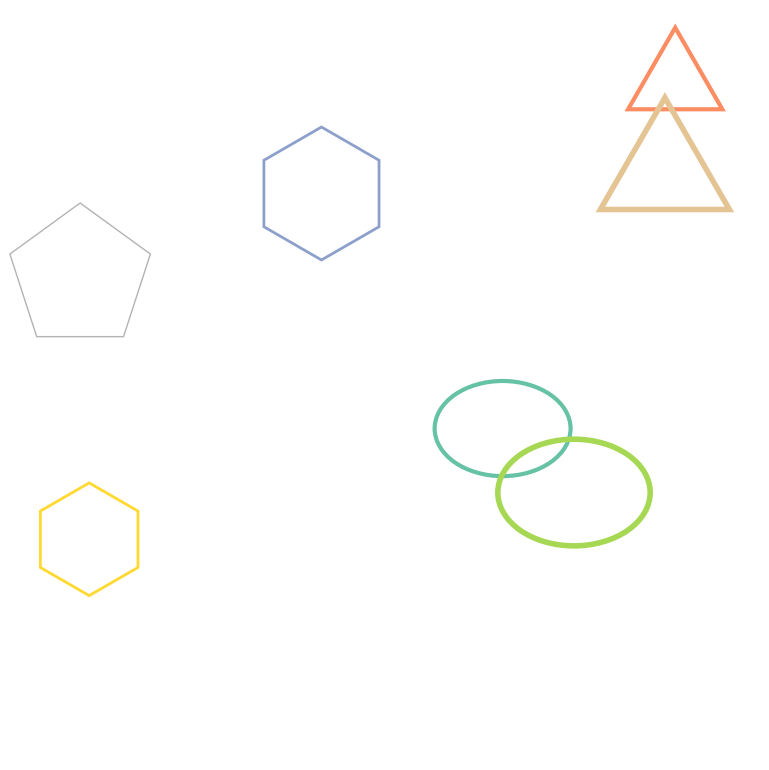[{"shape": "oval", "thickness": 1.5, "radius": 0.44, "center": [0.653, 0.443]}, {"shape": "triangle", "thickness": 1.5, "radius": 0.35, "center": [0.877, 0.893]}, {"shape": "hexagon", "thickness": 1, "radius": 0.43, "center": [0.417, 0.749]}, {"shape": "oval", "thickness": 2, "radius": 0.49, "center": [0.745, 0.36]}, {"shape": "hexagon", "thickness": 1, "radius": 0.37, "center": [0.116, 0.3]}, {"shape": "triangle", "thickness": 2, "radius": 0.48, "center": [0.864, 0.776]}, {"shape": "pentagon", "thickness": 0.5, "radius": 0.48, "center": [0.104, 0.64]}]